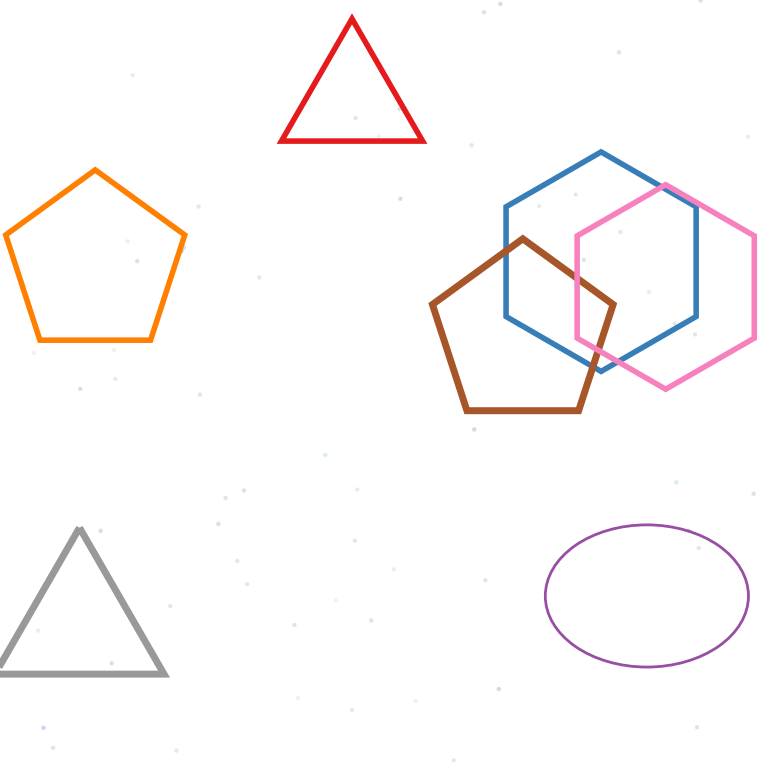[{"shape": "triangle", "thickness": 2, "radius": 0.53, "center": [0.457, 0.87]}, {"shape": "hexagon", "thickness": 2, "radius": 0.71, "center": [0.781, 0.66]}, {"shape": "oval", "thickness": 1, "radius": 0.66, "center": [0.84, 0.226]}, {"shape": "pentagon", "thickness": 2, "radius": 0.61, "center": [0.124, 0.657]}, {"shape": "pentagon", "thickness": 2.5, "radius": 0.62, "center": [0.679, 0.566]}, {"shape": "hexagon", "thickness": 2, "radius": 0.66, "center": [0.865, 0.627]}, {"shape": "triangle", "thickness": 2.5, "radius": 0.63, "center": [0.103, 0.188]}]